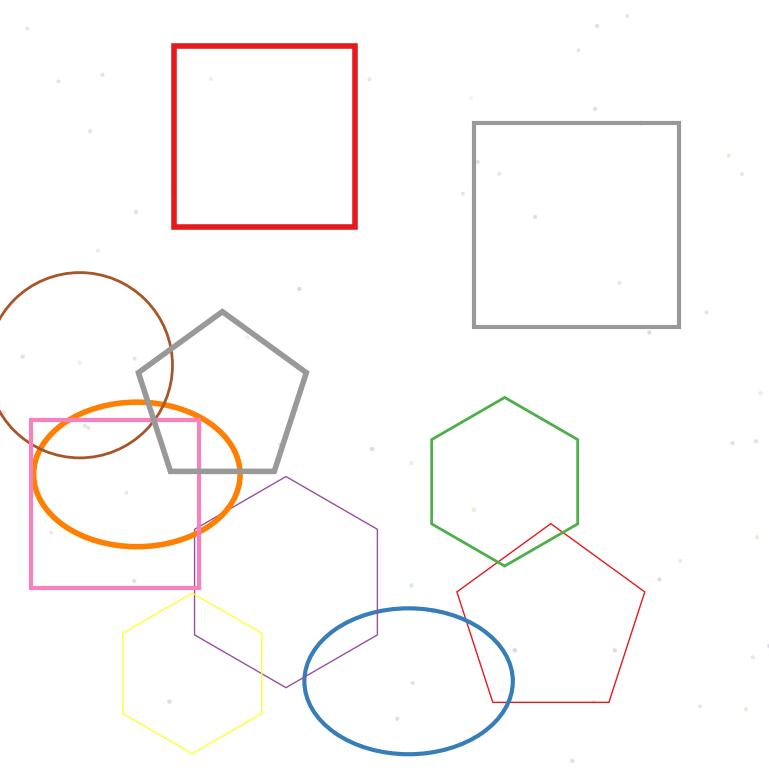[{"shape": "square", "thickness": 2, "radius": 0.59, "center": [0.344, 0.823]}, {"shape": "pentagon", "thickness": 0.5, "radius": 0.64, "center": [0.715, 0.192]}, {"shape": "oval", "thickness": 1.5, "radius": 0.68, "center": [0.531, 0.115]}, {"shape": "hexagon", "thickness": 1, "radius": 0.55, "center": [0.655, 0.374]}, {"shape": "hexagon", "thickness": 0.5, "radius": 0.69, "center": [0.371, 0.244]}, {"shape": "oval", "thickness": 2, "radius": 0.67, "center": [0.178, 0.384]}, {"shape": "hexagon", "thickness": 0.5, "radius": 0.52, "center": [0.25, 0.125]}, {"shape": "circle", "thickness": 1, "radius": 0.6, "center": [0.104, 0.526]}, {"shape": "square", "thickness": 1.5, "radius": 0.55, "center": [0.149, 0.345]}, {"shape": "square", "thickness": 1.5, "radius": 0.67, "center": [0.748, 0.708]}, {"shape": "pentagon", "thickness": 2, "radius": 0.57, "center": [0.289, 0.481]}]